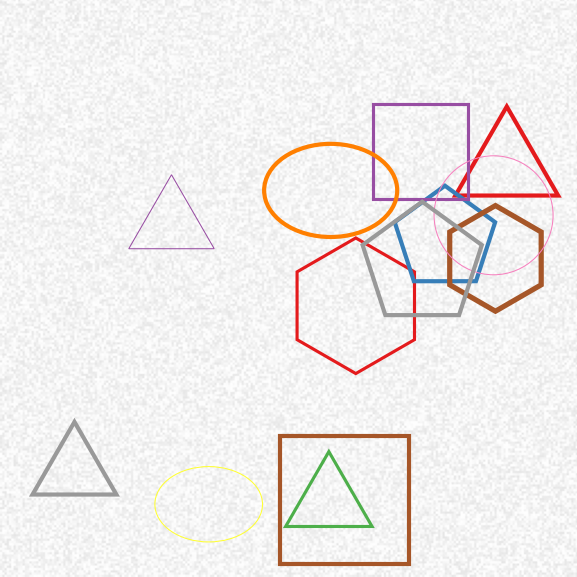[{"shape": "triangle", "thickness": 2, "radius": 0.51, "center": [0.878, 0.712]}, {"shape": "hexagon", "thickness": 1.5, "radius": 0.59, "center": [0.616, 0.47]}, {"shape": "pentagon", "thickness": 2, "radius": 0.46, "center": [0.77, 0.586]}, {"shape": "triangle", "thickness": 1.5, "radius": 0.43, "center": [0.569, 0.131]}, {"shape": "square", "thickness": 1.5, "radius": 0.41, "center": [0.728, 0.737]}, {"shape": "triangle", "thickness": 0.5, "radius": 0.43, "center": [0.297, 0.611]}, {"shape": "oval", "thickness": 2, "radius": 0.58, "center": [0.573, 0.669]}, {"shape": "oval", "thickness": 0.5, "radius": 0.47, "center": [0.361, 0.126]}, {"shape": "hexagon", "thickness": 2.5, "radius": 0.46, "center": [0.858, 0.552]}, {"shape": "square", "thickness": 2, "radius": 0.56, "center": [0.597, 0.133]}, {"shape": "circle", "thickness": 0.5, "radius": 0.52, "center": [0.855, 0.626]}, {"shape": "pentagon", "thickness": 2, "radius": 0.54, "center": [0.731, 0.541]}, {"shape": "triangle", "thickness": 2, "radius": 0.42, "center": [0.129, 0.185]}]